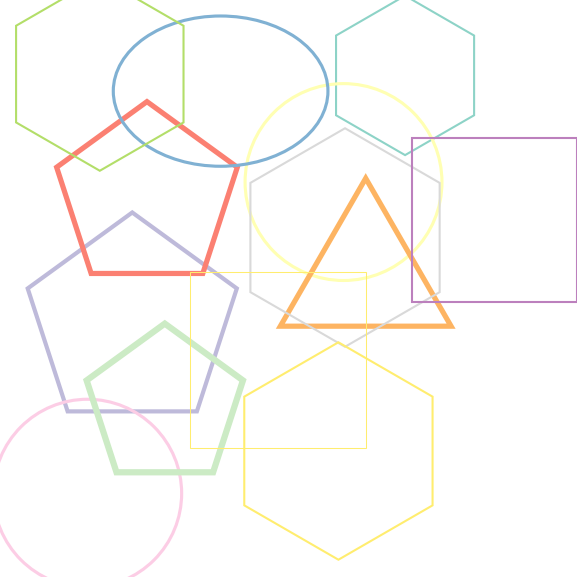[{"shape": "hexagon", "thickness": 1, "radius": 0.69, "center": [0.701, 0.869]}, {"shape": "circle", "thickness": 1.5, "radius": 0.85, "center": [0.595, 0.684]}, {"shape": "pentagon", "thickness": 2, "radius": 0.95, "center": [0.229, 0.441]}, {"shape": "pentagon", "thickness": 2.5, "radius": 0.82, "center": [0.254, 0.659]}, {"shape": "oval", "thickness": 1.5, "radius": 0.93, "center": [0.382, 0.841]}, {"shape": "triangle", "thickness": 2.5, "radius": 0.85, "center": [0.633, 0.52]}, {"shape": "hexagon", "thickness": 1, "radius": 0.84, "center": [0.173, 0.871]}, {"shape": "circle", "thickness": 1.5, "radius": 0.81, "center": [0.152, 0.145]}, {"shape": "hexagon", "thickness": 1, "radius": 0.95, "center": [0.597, 0.588]}, {"shape": "square", "thickness": 1, "radius": 0.71, "center": [0.856, 0.618]}, {"shape": "pentagon", "thickness": 3, "radius": 0.71, "center": [0.285, 0.296]}, {"shape": "hexagon", "thickness": 1, "radius": 0.94, "center": [0.586, 0.218]}, {"shape": "square", "thickness": 0.5, "radius": 0.76, "center": [0.482, 0.375]}]